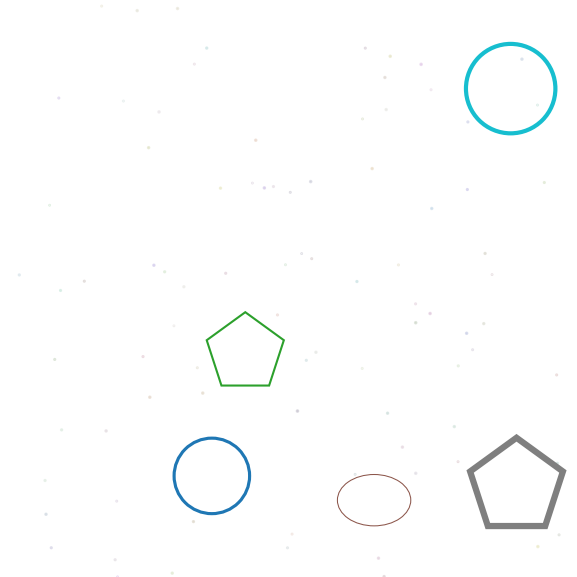[{"shape": "circle", "thickness": 1.5, "radius": 0.33, "center": [0.367, 0.175]}, {"shape": "pentagon", "thickness": 1, "radius": 0.35, "center": [0.425, 0.388]}, {"shape": "oval", "thickness": 0.5, "radius": 0.32, "center": [0.648, 0.133]}, {"shape": "pentagon", "thickness": 3, "radius": 0.42, "center": [0.894, 0.157]}, {"shape": "circle", "thickness": 2, "radius": 0.39, "center": [0.884, 0.846]}]